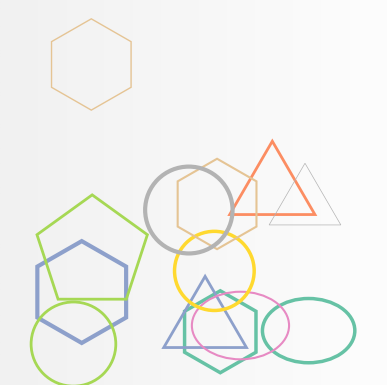[{"shape": "oval", "thickness": 2.5, "radius": 0.6, "center": [0.796, 0.141]}, {"shape": "hexagon", "thickness": 2.5, "radius": 0.53, "center": [0.568, 0.138]}, {"shape": "triangle", "thickness": 2, "radius": 0.63, "center": [0.703, 0.506]}, {"shape": "hexagon", "thickness": 3, "radius": 0.66, "center": [0.211, 0.241]}, {"shape": "triangle", "thickness": 2, "radius": 0.62, "center": [0.529, 0.159]}, {"shape": "oval", "thickness": 1.5, "radius": 0.63, "center": [0.621, 0.154]}, {"shape": "circle", "thickness": 2, "radius": 0.55, "center": [0.19, 0.106]}, {"shape": "pentagon", "thickness": 2, "radius": 0.75, "center": [0.238, 0.344]}, {"shape": "circle", "thickness": 2.5, "radius": 0.51, "center": [0.553, 0.296]}, {"shape": "hexagon", "thickness": 1, "radius": 0.59, "center": [0.236, 0.833]}, {"shape": "hexagon", "thickness": 1.5, "radius": 0.59, "center": [0.56, 0.47]}, {"shape": "circle", "thickness": 3, "radius": 0.56, "center": [0.487, 0.454]}, {"shape": "triangle", "thickness": 0.5, "radius": 0.53, "center": [0.787, 0.469]}]